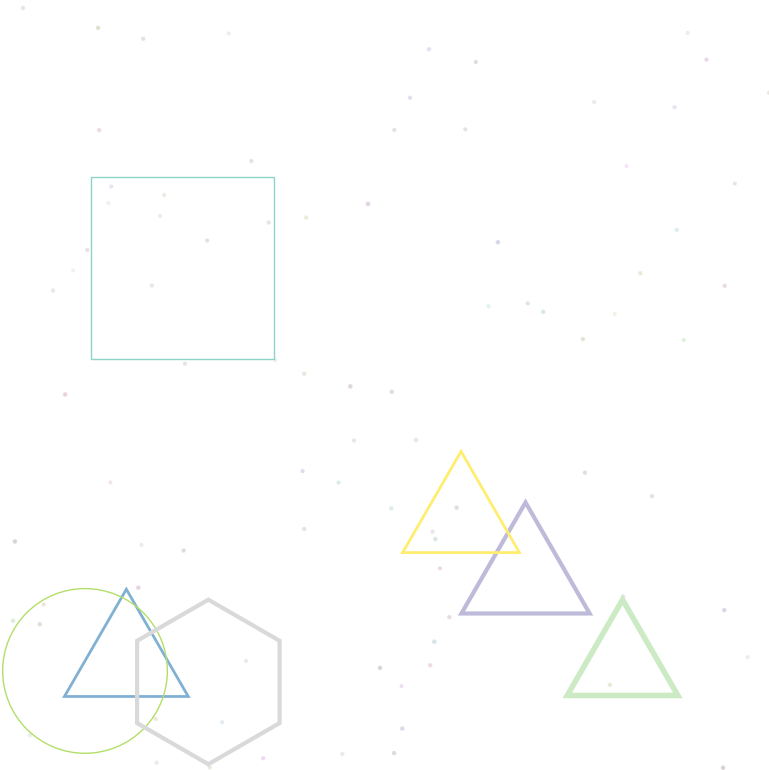[{"shape": "square", "thickness": 0.5, "radius": 0.59, "center": [0.237, 0.652]}, {"shape": "triangle", "thickness": 1.5, "radius": 0.48, "center": [0.683, 0.251]}, {"shape": "triangle", "thickness": 1, "radius": 0.46, "center": [0.164, 0.142]}, {"shape": "circle", "thickness": 0.5, "radius": 0.53, "center": [0.11, 0.129]}, {"shape": "hexagon", "thickness": 1.5, "radius": 0.53, "center": [0.271, 0.114]}, {"shape": "triangle", "thickness": 2, "radius": 0.41, "center": [0.809, 0.138]}, {"shape": "triangle", "thickness": 1, "radius": 0.44, "center": [0.599, 0.326]}]